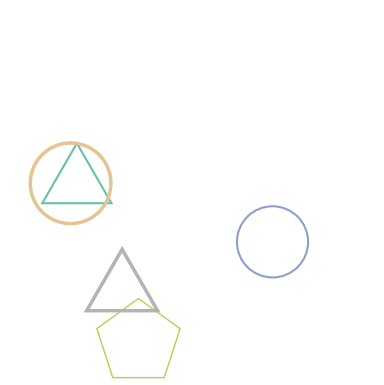[{"shape": "triangle", "thickness": 1.5, "radius": 0.52, "center": [0.2, 0.524]}, {"shape": "circle", "thickness": 1.5, "radius": 0.46, "center": [0.708, 0.372]}, {"shape": "pentagon", "thickness": 1, "radius": 0.57, "center": [0.36, 0.111]}, {"shape": "circle", "thickness": 2.5, "radius": 0.52, "center": [0.183, 0.524]}, {"shape": "triangle", "thickness": 2.5, "radius": 0.53, "center": [0.317, 0.246]}]